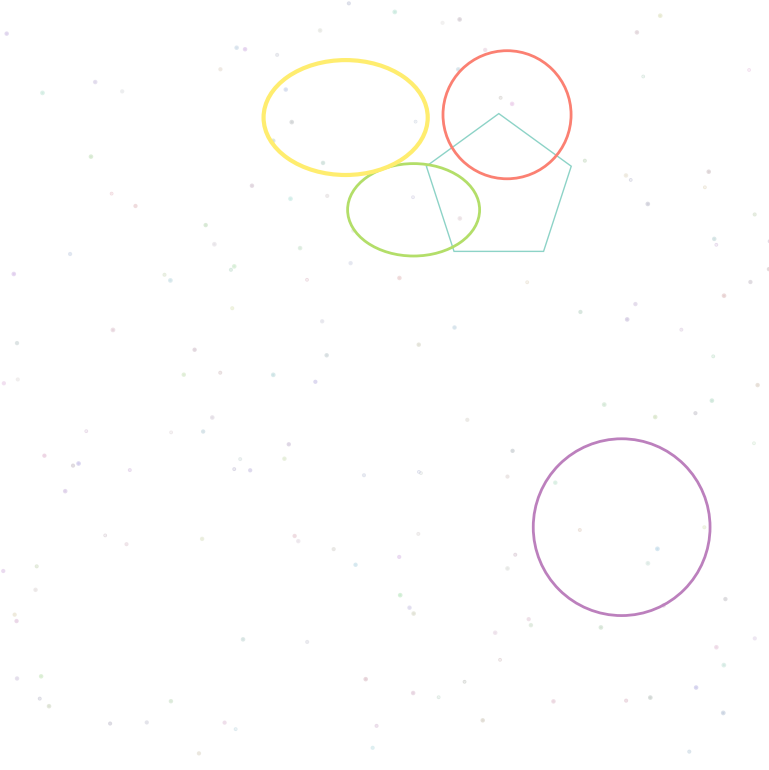[{"shape": "pentagon", "thickness": 0.5, "radius": 0.49, "center": [0.648, 0.754]}, {"shape": "circle", "thickness": 1, "radius": 0.42, "center": [0.658, 0.851]}, {"shape": "oval", "thickness": 1, "radius": 0.43, "center": [0.537, 0.728]}, {"shape": "circle", "thickness": 1, "radius": 0.57, "center": [0.807, 0.315]}, {"shape": "oval", "thickness": 1.5, "radius": 0.53, "center": [0.449, 0.847]}]